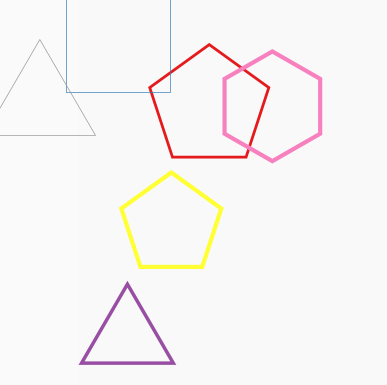[{"shape": "pentagon", "thickness": 2, "radius": 0.81, "center": [0.54, 0.723]}, {"shape": "square", "thickness": 0.5, "radius": 0.67, "center": [0.304, 0.896]}, {"shape": "triangle", "thickness": 2.5, "radius": 0.68, "center": [0.329, 0.125]}, {"shape": "pentagon", "thickness": 3, "radius": 0.68, "center": [0.442, 0.416]}, {"shape": "hexagon", "thickness": 3, "radius": 0.71, "center": [0.703, 0.724]}, {"shape": "triangle", "thickness": 0.5, "radius": 0.83, "center": [0.103, 0.731]}]